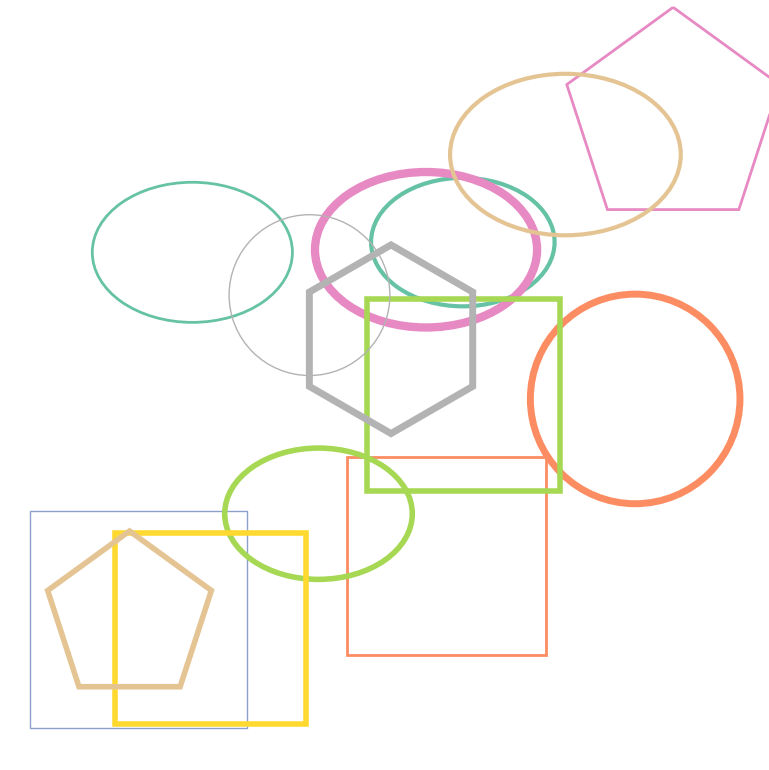[{"shape": "oval", "thickness": 1.5, "radius": 0.6, "center": [0.601, 0.686]}, {"shape": "oval", "thickness": 1, "radius": 0.65, "center": [0.25, 0.672]}, {"shape": "square", "thickness": 1, "radius": 0.65, "center": [0.58, 0.278]}, {"shape": "circle", "thickness": 2.5, "radius": 0.68, "center": [0.825, 0.482]}, {"shape": "square", "thickness": 0.5, "radius": 0.7, "center": [0.18, 0.195]}, {"shape": "oval", "thickness": 3, "radius": 0.72, "center": [0.553, 0.676]}, {"shape": "pentagon", "thickness": 1, "radius": 0.73, "center": [0.874, 0.845]}, {"shape": "square", "thickness": 2, "radius": 0.63, "center": [0.602, 0.487]}, {"shape": "oval", "thickness": 2, "radius": 0.61, "center": [0.414, 0.333]}, {"shape": "square", "thickness": 2, "radius": 0.62, "center": [0.274, 0.184]}, {"shape": "pentagon", "thickness": 2, "radius": 0.56, "center": [0.168, 0.199]}, {"shape": "oval", "thickness": 1.5, "radius": 0.75, "center": [0.734, 0.799]}, {"shape": "circle", "thickness": 0.5, "radius": 0.52, "center": [0.402, 0.617]}, {"shape": "hexagon", "thickness": 2.5, "radius": 0.61, "center": [0.508, 0.559]}]